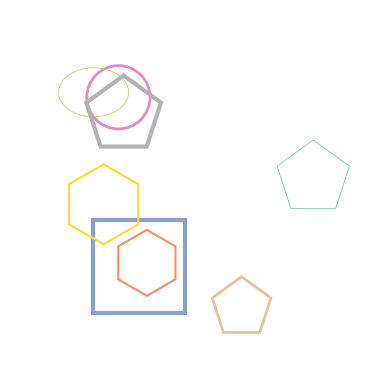[{"shape": "pentagon", "thickness": 0.5, "radius": 0.49, "center": [0.814, 0.538]}, {"shape": "hexagon", "thickness": 1.5, "radius": 0.43, "center": [0.381, 0.317]}, {"shape": "square", "thickness": 3, "radius": 0.6, "center": [0.362, 0.308]}, {"shape": "circle", "thickness": 2, "radius": 0.41, "center": [0.308, 0.747]}, {"shape": "oval", "thickness": 0.5, "radius": 0.46, "center": [0.243, 0.76]}, {"shape": "hexagon", "thickness": 1.5, "radius": 0.52, "center": [0.269, 0.469]}, {"shape": "pentagon", "thickness": 2, "radius": 0.4, "center": [0.627, 0.201]}, {"shape": "pentagon", "thickness": 3, "radius": 0.51, "center": [0.321, 0.702]}]